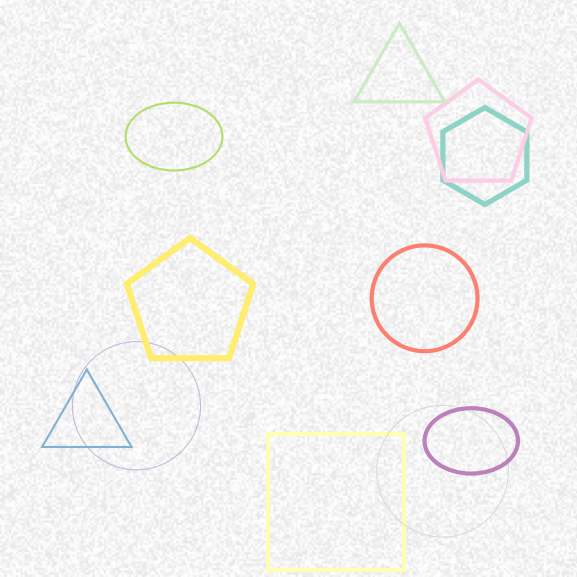[{"shape": "hexagon", "thickness": 2.5, "radius": 0.42, "center": [0.84, 0.729]}, {"shape": "square", "thickness": 2, "radius": 0.59, "center": [0.582, 0.131]}, {"shape": "circle", "thickness": 0.5, "radius": 0.56, "center": [0.236, 0.297]}, {"shape": "circle", "thickness": 2, "radius": 0.46, "center": [0.735, 0.483]}, {"shape": "triangle", "thickness": 1, "radius": 0.45, "center": [0.15, 0.27]}, {"shape": "oval", "thickness": 1, "radius": 0.42, "center": [0.301, 0.763]}, {"shape": "pentagon", "thickness": 2, "radius": 0.48, "center": [0.828, 0.765]}, {"shape": "circle", "thickness": 0.5, "radius": 0.57, "center": [0.766, 0.183]}, {"shape": "oval", "thickness": 2, "radius": 0.4, "center": [0.816, 0.236]}, {"shape": "triangle", "thickness": 1.5, "radius": 0.45, "center": [0.692, 0.868]}, {"shape": "pentagon", "thickness": 3, "radius": 0.58, "center": [0.329, 0.472]}]